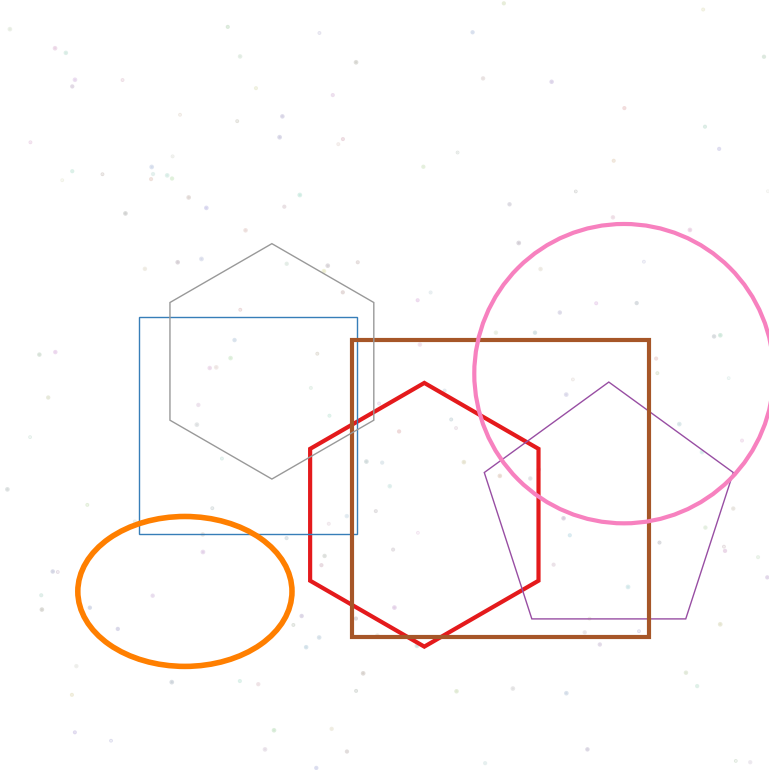[{"shape": "hexagon", "thickness": 1.5, "radius": 0.86, "center": [0.551, 0.331]}, {"shape": "square", "thickness": 0.5, "radius": 0.71, "center": [0.322, 0.447]}, {"shape": "pentagon", "thickness": 0.5, "radius": 0.85, "center": [0.791, 0.334]}, {"shape": "oval", "thickness": 2, "radius": 0.7, "center": [0.24, 0.232]}, {"shape": "square", "thickness": 1.5, "radius": 0.96, "center": [0.65, 0.365]}, {"shape": "circle", "thickness": 1.5, "radius": 0.97, "center": [0.81, 0.515]}, {"shape": "hexagon", "thickness": 0.5, "radius": 0.76, "center": [0.353, 0.531]}]